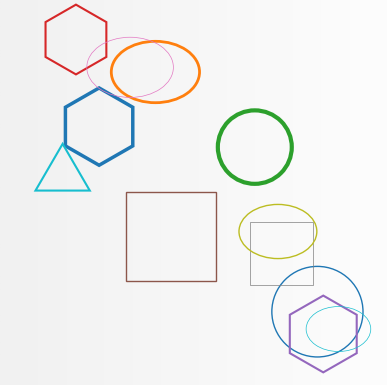[{"shape": "circle", "thickness": 1, "radius": 0.59, "center": [0.819, 0.19]}, {"shape": "hexagon", "thickness": 2.5, "radius": 0.5, "center": [0.256, 0.671]}, {"shape": "oval", "thickness": 2, "radius": 0.57, "center": [0.401, 0.813]}, {"shape": "circle", "thickness": 3, "radius": 0.48, "center": [0.658, 0.618]}, {"shape": "hexagon", "thickness": 1.5, "radius": 0.45, "center": [0.196, 0.897]}, {"shape": "hexagon", "thickness": 1.5, "radius": 0.5, "center": [0.834, 0.133]}, {"shape": "square", "thickness": 1, "radius": 0.58, "center": [0.442, 0.387]}, {"shape": "oval", "thickness": 0.5, "radius": 0.56, "center": [0.336, 0.825]}, {"shape": "square", "thickness": 0.5, "radius": 0.41, "center": [0.727, 0.34]}, {"shape": "oval", "thickness": 1, "radius": 0.5, "center": [0.717, 0.399]}, {"shape": "oval", "thickness": 0.5, "radius": 0.42, "center": [0.873, 0.145]}, {"shape": "triangle", "thickness": 1.5, "radius": 0.4, "center": [0.162, 0.545]}]